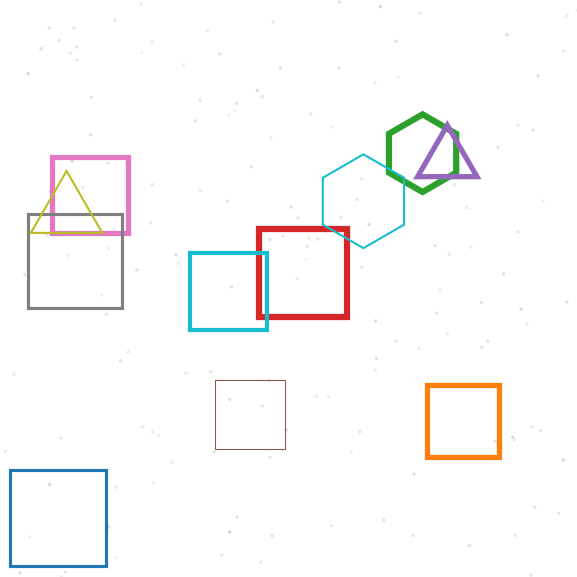[{"shape": "square", "thickness": 1.5, "radius": 0.42, "center": [0.1, 0.102]}, {"shape": "square", "thickness": 2.5, "radius": 0.31, "center": [0.801, 0.27]}, {"shape": "hexagon", "thickness": 3, "radius": 0.34, "center": [0.732, 0.734]}, {"shape": "square", "thickness": 3, "radius": 0.38, "center": [0.525, 0.527]}, {"shape": "triangle", "thickness": 2.5, "radius": 0.3, "center": [0.775, 0.723]}, {"shape": "square", "thickness": 0.5, "radius": 0.3, "center": [0.433, 0.281]}, {"shape": "square", "thickness": 2.5, "radius": 0.33, "center": [0.155, 0.661]}, {"shape": "square", "thickness": 1.5, "radius": 0.41, "center": [0.129, 0.548]}, {"shape": "triangle", "thickness": 1, "radius": 0.36, "center": [0.115, 0.632]}, {"shape": "hexagon", "thickness": 1, "radius": 0.41, "center": [0.629, 0.651]}, {"shape": "square", "thickness": 2, "radius": 0.33, "center": [0.395, 0.495]}]